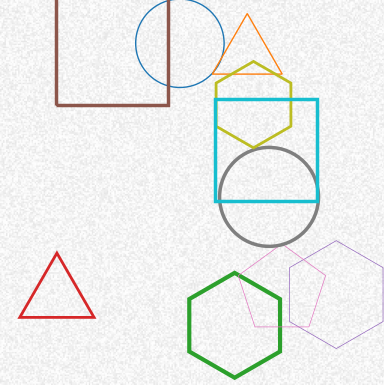[{"shape": "circle", "thickness": 1, "radius": 0.57, "center": [0.467, 0.888]}, {"shape": "triangle", "thickness": 1, "radius": 0.52, "center": [0.642, 0.86]}, {"shape": "hexagon", "thickness": 3, "radius": 0.68, "center": [0.61, 0.155]}, {"shape": "triangle", "thickness": 2, "radius": 0.56, "center": [0.148, 0.231]}, {"shape": "hexagon", "thickness": 0.5, "radius": 0.7, "center": [0.874, 0.235]}, {"shape": "square", "thickness": 2.5, "radius": 0.72, "center": [0.291, 0.871]}, {"shape": "pentagon", "thickness": 0.5, "radius": 0.6, "center": [0.732, 0.247]}, {"shape": "circle", "thickness": 2.5, "radius": 0.64, "center": [0.699, 0.489]}, {"shape": "hexagon", "thickness": 2, "radius": 0.56, "center": [0.658, 0.728]}, {"shape": "square", "thickness": 2.5, "radius": 0.67, "center": [0.692, 0.611]}]